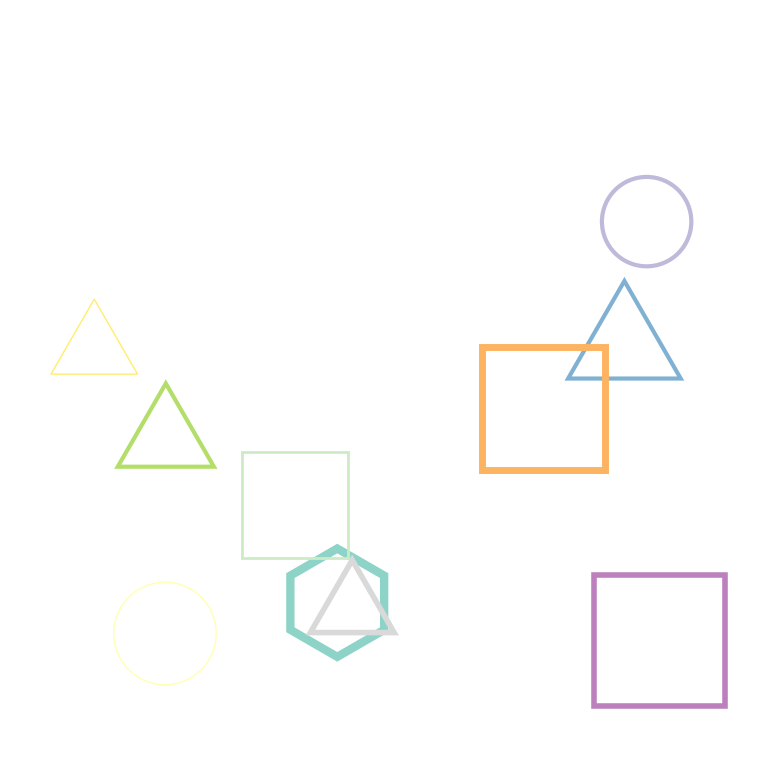[{"shape": "hexagon", "thickness": 3, "radius": 0.35, "center": [0.438, 0.217]}, {"shape": "circle", "thickness": 0.5, "radius": 0.33, "center": [0.214, 0.177]}, {"shape": "circle", "thickness": 1.5, "radius": 0.29, "center": [0.84, 0.712]}, {"shape": "triangle", "thickness": 1.5, "radius": 0.42, "center": [0.811, 0.551]}, {"shape": "square", "thickness": 2.5, "radius": 0.4, "center": [0.706, 0.47]}, {"shape": "triangle", "thickness": 1.5, "radius": 0.36, "center": [0.215, 0.43]}, {"shape": "triangle", "thickness": 2, "radius": 0.31, "center": [0.457, 0.21]}, {"shape": "square", "thickness": 2, "radius": 0.42, "center": [0.857, 0.168]}, {"shape": "square", "thickness": 1, "radius": 0.34, "center": [0.383, 0.344]}, {"shape": "triangle", "thickness": 0.5, "radius": 0.32, "center": [0.122, 0.547]}]